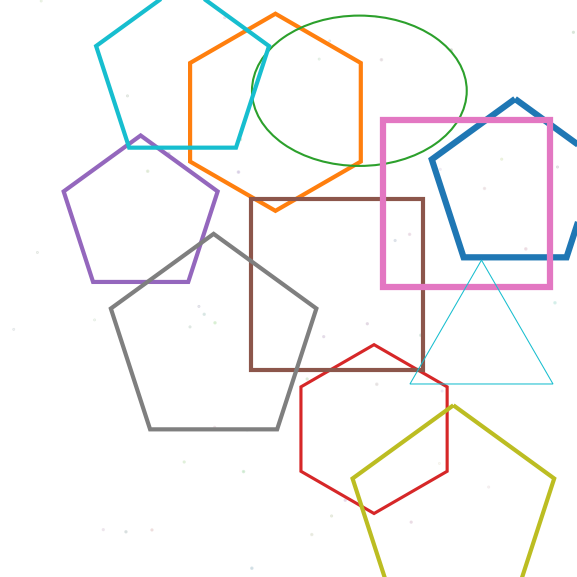[{"shape": "pentagon", "thickness": 3, "radius": 0.76, "center": [0.892, 0.676]}, {"shape": "hexagon", "thickness": 2, "radius": 0.85, "center": [0.477, 0.805]}, {"shape": "oval", "thickness": 1, "radius": 0.93, "center": [0.622, 0.842]}, {"shape": "hexagon", "thickness": 1.5, "radius": 0.73, "center": [0.648, 0.256]}, {"shape": "pentagon", "thickness": 2, "radius": 0.7, "center": [0.244, 0.624]}, {"shape": "square", "thickness": 2, "radius": 0.74, "center": [0.583, 0.506]}, {"shape": "square", "thickness": 3, "radius": 0.72, "center": [0.807, 0.647]}, {"shape": "pentagon", "thickness": 2, "radius": 0.94, "center": [0.37, 0.407]}, {"shape": "pentagon", "thickness": 2, "radius": 0.92, "center": [0.785, 0.114]}, {"shape": "pentagon", "thickness": 2, "radius": 0.79, "center": [0.316, 0.871]}, {"shape": "triangle", "thickness": 0.5, "radius": 0.72, "center": [0.834, 0.406]}]